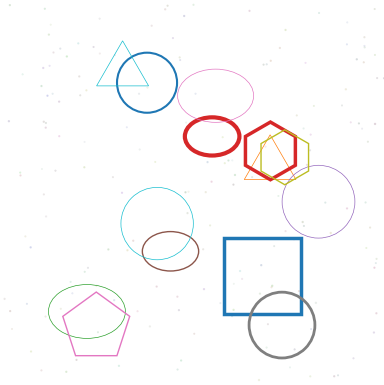[{"shape": "square", "thickness": 2.5, "radius": 0.5, "center": [0.682, 0.283]}, {"shape": "circle", "thickness": 1.5, "radius": 0.39, "center": [0.382, 0.785]}, {"shape": "triangle", "thickness": 0.5, "radius": 0.39, "center": [0.702, 0.572]}, {"shape": "oval", "thickness": 0.5, "radius": 0.5, "center": [0.226, 0.191]}, {"shape": "hexagon", "thickness": 2.5, "radius": 0.37, "center": [0.702, 0.608]}, {"shape": "oval", "thickness": 3, "radius": 0.35, "center": [0.551, 0.646]}, {"shape": "circle", "thickness": 0.5, "radius": 0.47, "center": [0.827, 0.476]}, {"shape": "oval", "thickness": 1, "radius": 0.37, "center": [0.443, 0.347]}, {"shape": "oval", "thickness": 0.5, "radius": 0.49, "center": [0.56, 0.751]}, {"shape": "pentagon", "thickness": 1, "radius": 0.46, "center": [0.25, 0.15]}, {"shape": "circle", "thickness": 2, "radius": 0.43, "center": [0.732, 0.156]}, {"shape": "hexagon", "thickness": 1, "radius": 0.36, "center": [0.74, 0.591]}, {"shape": "triangle", "thickness": 0.5, "radius": 0.39, "center": [0.318, 0.816]}, {"shape": "circle", "thickness": 0.5, "radius": 0.47, "center": [0.408, 0.419]}]